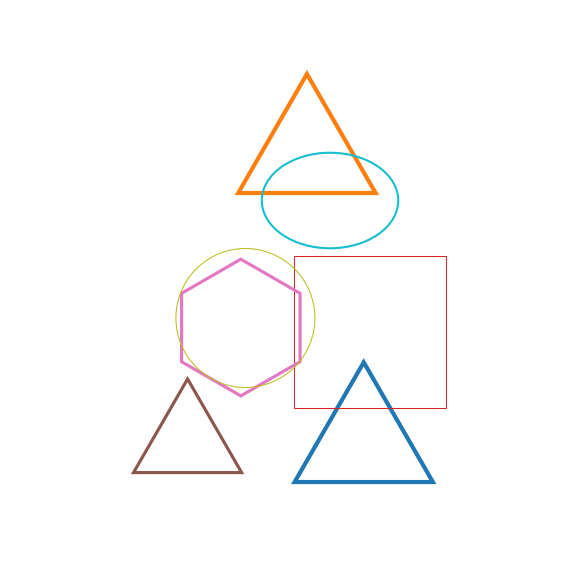[{"shape": "triangle", "thickness": 2, "radius": 0.69, "center": [0.63, 0.234]}, {"shape": "triangle", "thickness": 2, "radius": 0.69, "center": [0.531, 0.734]}, {"shape": "square", "thickness": 0.5, "radius": 0.66, "center": [0.641, 0.424]}, {"shape": "triangle", "thickness": 1.5, "radius": 0.54, "center": [0.325, 0.235]}, {"shape": "hexagon", "thickness": 1.5, "radius": 0.59, "center": [0.417, 0.432]}, {"shape": "circle", "thickness": 0.5, "radius": 0.6, "center": [0.425, 0.448]}, {"shape": "oval", "thickness": 1, "radius": 0.59, "center": [0.571, 0.652]}]